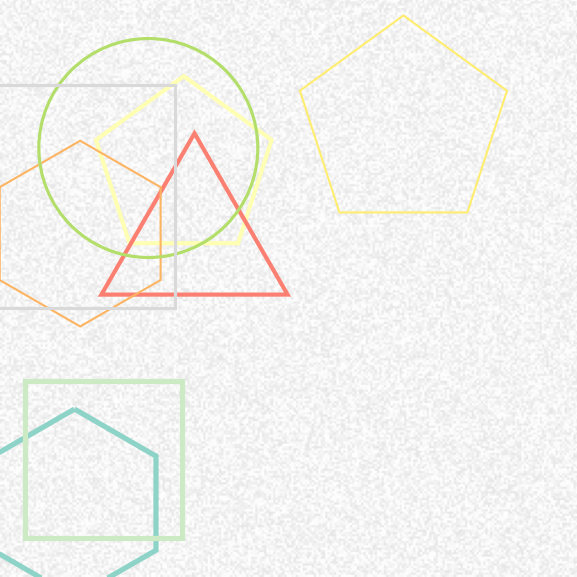[{"shape": "hexagon", "thickness": 2.5, "radius": 0.81, "center": [0.129, 0.128]}, {"shape": "pentagon", "thickness": 2, "radius": 0.8, "center": [0.318, 0.707]}, {"shape": "triangle", "thickness": 2, "radius": 0.93, "center": [0.337, 0.582]}, {"shape": "hexagon", "thickness": 1, "radius": 0.8, "center": [0.139, 0.595]}, {"shape": "circle", "thickness": 1.5, "radius": 0.95, "center": [0.257, 0.743]}, {"shape": "square", "thickness": 1.5, "radius": 0.96, "center": [0.111, 0.659]}, {"shape": "square", "thickness": 2.5, "radius": 0.68, "center": [0.179, 0.203]}, {"shape": "pentagon", "thickness": 1, "radius": 0.94, "center": [0.699, 0.784]}]